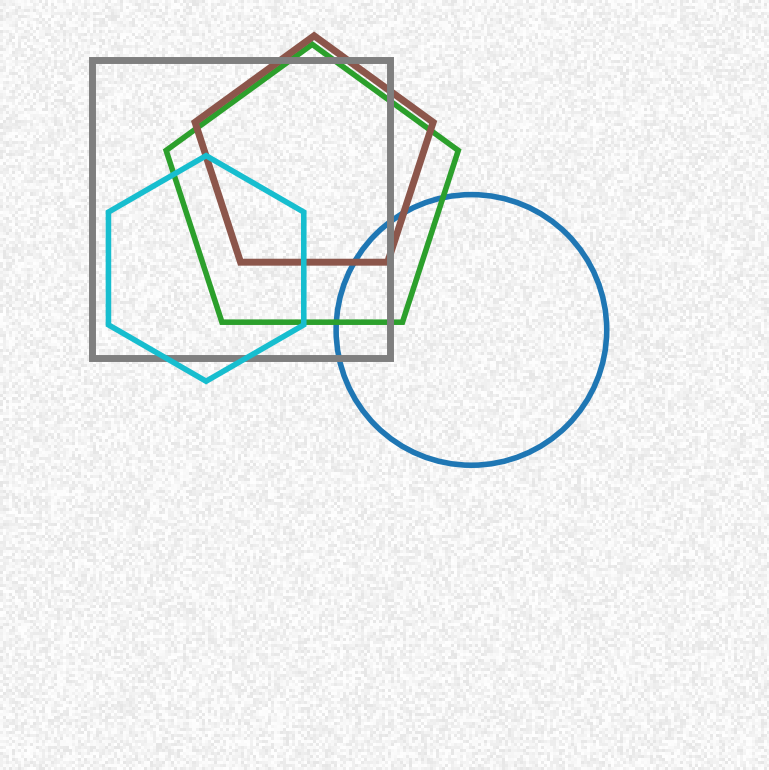[{"shape": "circle", "thickness": 2, "radius": 0.88, "center": [0.612, 0.572]}, {"shape": "pentagon", "thickness": 2, "radius": 1.0, "center": [0.405, 0.743]}, {"shape": "pentagon", "thickness": 2.5, "radius": 0.81, "center": [0.408, 0.791]}, {"shape": "square", "thickness": 2.5, "radius": 0.96, "center": [0.313, 0.729]}, {"shape": "hexagon", "thickness": 2, "radius": 0.73, "center": [0.268, 0.651]}]